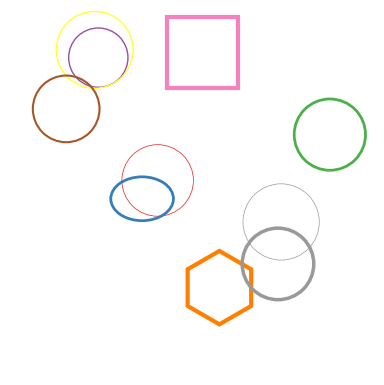[{"shape": "circle", "thickness": 0.5, "radius": 0.46, "center": [0.409, 0.531]}, {"shape": "oval", "thickness": 2, "radius": 0.41, "center": [0.369, 0.484]}, {"shape": "circle", "thickness": 2, "radius": 0.46, "center": [0.857, 0.65]}, {"shape": "circle", "thickness": 1, "radius": 0.39, "center": [0.255, 0.85]}, {"shape": "hexagon", "thickness": 3, "radius": 0.48, "center": [0.57, 0.253]}, {"shape": "circle", "thickness": 1, "radius": 0.5, "center": [0.246, 0.87]}, {"shape": "circle", "thickness": 1.5, "radius": 0.43, "center": [0.172, 0.717]}, {"shape": "square", "thickness": 3, "radius": 0.46, "center": [0.527, 0.864]}, {"shape": "circle", "thickness": 2.5, "radius": 0.46, "center": [0.722, 0.315]}, {"shape": "circle", "thickness": 0.5, "radius": 0.5, "center": [0.73, 0.423]}]